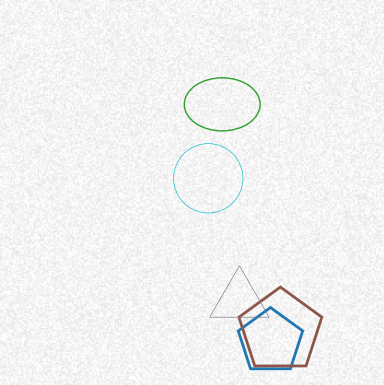[{"shape": "pentagon", "thickness": 2, "radius": 0.44, "center": [0.703, 0.113]}, {"shape": "oval", "thickness": 1, "radius": 0.49, "center": [0.577, 0.729]}, {"shape": "pentagon", "thickness": 2, "radius": 0.57, "center": [0.728, 0.141]}, {"shape": "triangle", "thickness": 0.5, "radius": 0.45, "center": [0.622, 0.221]}, {"shape": "circle", "thickness": 0.5, "radius": 0.45, "center": [0.541, 0.537]}]